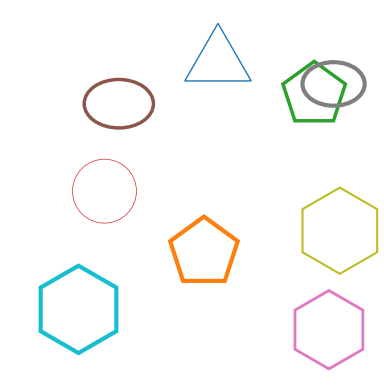[{"shape": "triangle", "thickness": 1, "radius": 0.5, "center": [0.566, 0.84]}, {"shape": "pentagon", "thickness": 3, "radius": 0.46, "center": [0.53, 0.345]}, {"shape": "pentagon", "thickness": 2.5, "radius": 0.43, "center": [0.816, 0.755]}, {"shape": "circle", "thickness": 0.5, "radius": 0.42, "center": [0.271, 0.504]}, {"shape": "oval", "thickness": 2.5, "radius": 0.45, "center": [0.309, 0.731]}, {"shape": "hexagon", "thickness": 2, "radius": 0.51, "center": [0.854, 0.144]}, {"shape": "oval", "thickness": 3, "radius": 0.4, "center": [0.866, 0.782]}, {"shape": "hexagon", "thickness": 1.5, "radius": 0.56, "center": [0.883, 0.401]}, {"shape": "hexagon", "thickness": 3, "radius": 0.57, "center": [0.204, 0.196]}]